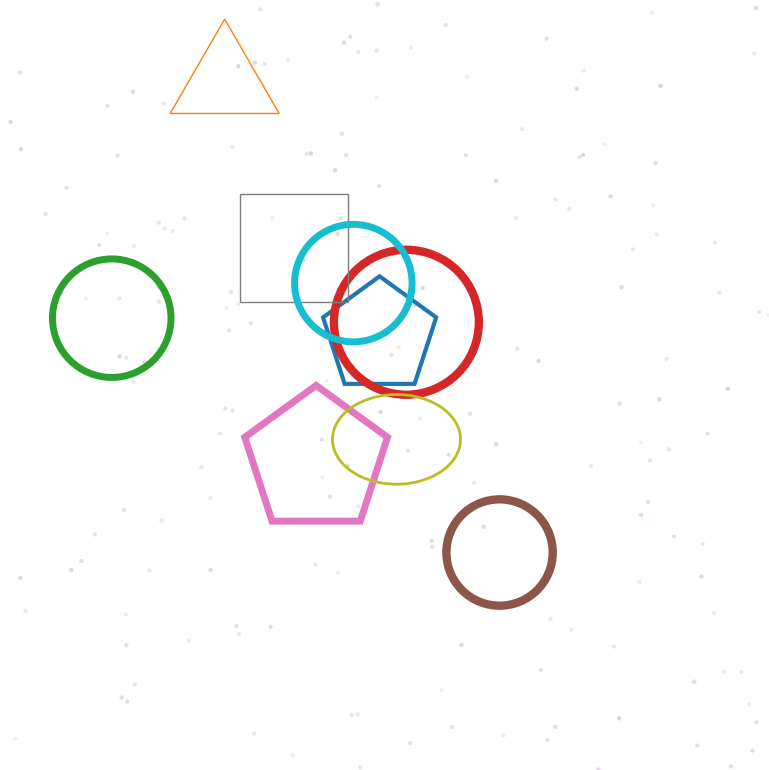[{"shape": "pentagon", "thickness": 1.5, "radius": 0.39, "center": [0.493, 0.564]}, {"shape": "triangle", "thickness": 0.5, "radius": 0.41, "center": [0.292, 0.893]}, {"shape": "circle", "thickness": 2.5, "radius": 0.38, "center": [0.145, 0.587]}, {"shape": "circle", "thickness": 3, "radius": 0.47, "center": [0.528, 0.582]}, {"shape": "circle", "thickness": 3, "radius": 0.35, "center": [0.649, 0.282]}, {"shape": "pentagon", "thickness": 2.5, "radius": 0.49, "center": [0.411, 0.402]}, {"shape": "square", "thickness": 0.5, "radius": 0.35, "center": [0.382, 0.678]}, {"shape": "oval", "thickness": 1, "radius": 0.42, "center": [0.515, 0.429]}, {"shape": "circle", "thickness": 2.5, "radius": 0.38, "center": [0.459, 0.632]}]